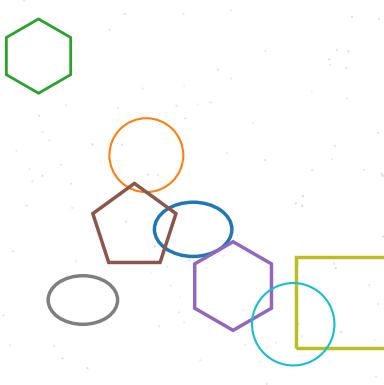[{"shape": "oval", "thickness": 2.5, "radius": 0.5, "center": [0.502, 0.404]}, {"shape": "circle", "thickness": 1.5, "radius": 0.48, "center": [0.38, 0.597]}, {"shape": "hexagon", "thickness": 2, "radius": 0.48, "center": [0.1, 0.854]}, {"shape": "hexagon", "thickness": 2.5, "radius": 0.58, "center": [0.605, 0.257]}, {"shape": "pentagon", "thickness": 2.5, "radius": 0.57, "center": [0.349, 0.41]}, {"shape": "oval", "thickness": 2.5, "radius": 0.45, "center": [0.215, 0.221]}, {"shape": "square", "thickness": 2.5, "radius": 0.59, "center": [0.885, 0.214]}, {"shape": "circle", "thickness": 1.5, "radius": 0.54, "center": [0.762, 0.158]}]